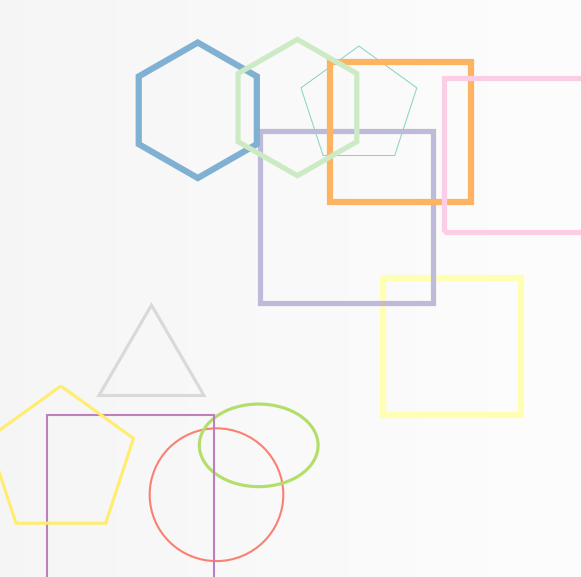[{"shape": "pentagon", "thickness": 0.5, "radius": 0.52, "center": [0.617, 0.815]}, {"shape": "square", "thickness": 3, "radius": 0.59, "center": [0.778, 0.399]}, {"shape": "square", "thickness": 2.5, "radius": 0.74, "center": [0.596, 0.624]}, {"shape": "circle", "thickness": 1, "radius": 0.57, "center": [0.372, 0.142]}, {"shape": "hexagon", "thickness": 3, "radius": 0.59, "center": [0.34, 0.808]}, {"shape": "square", "thickness": 3, "radius": 0.61, "center": [0.689, 0.77]}, {"shape": "oval", "thickness": 1.5, "radius": 0.51, "center": [0.445, 0.228]}, {"shape": "square", "thickness": 2.5, "radius": 0.67, "center": [0.897, 0.73]}, {"shape": "triangle", "thickness": 1.5, "radius": 0.52, "center": [0.261, 0.366]}, {"shape": "square", "thickness": 1, "radius": 0.72, "center": [0.225, 0.137]}, {"shape": "hexagon", "thickness": 2.5, "radius": 0.59, "center": [0.512, 0.813]}, {"shape": "pentagon", "thickness": 1.5, "radius": 0.66, "center": [0.105, 0.199]}]